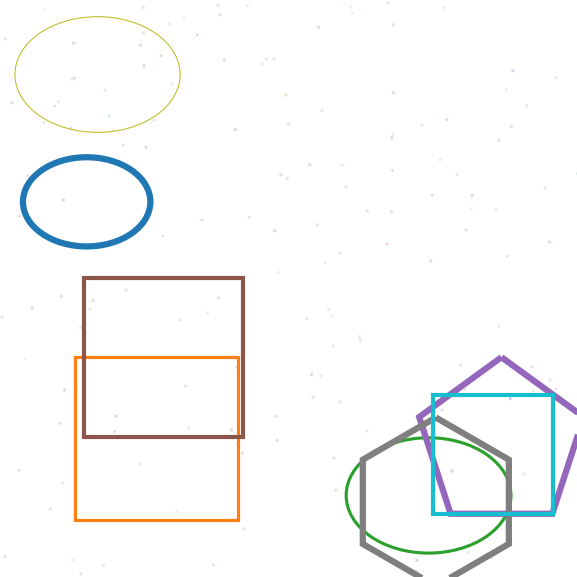[{"shape": "oval", "thickness": 3, "radius": 0.55, "center": [0.15, 0.65]}, {"shape": "square", "thickness": 1.5, "radius": 0.71, "center": [0.271, 0.24]}, {"shape": "oval", "thickness": 1.5, "radius": 0.71, "center": [0.742, 0.141]}, {"shape": "pentagon", "thickness": 3, "radius": 0.75, "center": [0.868, 0.231]}, {"shape": "square", "thickness": 2, "radius": 0.69, "center": [0.283, 0.38]}, {"shape": "hexagon", "thickness": 3, "radius": 0.73, "center": [0.755, 0.13]}, {"shape": "oval", "thickness": 0.5, "radius": 0.72, "center": [0.169, 0.87]}, {"shape": "square", "thickness": 2, "radius": 0.52, "center": [0.853, 0.212]}]